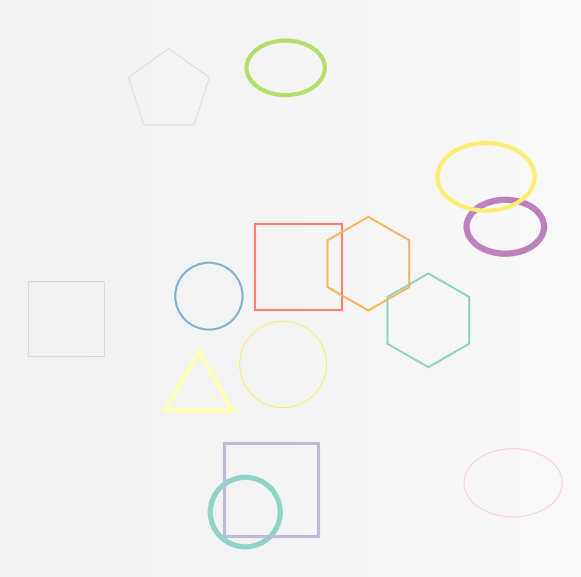[{"shape": "hexagon", "thickness": 1, "radius": 0.41, "center": [0.737, 0.444]}, {"shape": "circle", "thickness": 2.5, "radius": 0.3, "center": [0.422, 0.112]}, {"shape": "triangle", "thickness": 2, "radius": 0.33, "center": [0.342, 0.322]}, {"shape": "square", "thickness": 1.5, "radius": 0.4, "center": [0.466, 0.152]}, {"shape": "square", "thickness": 1, "radius": 0.37, "center": [0.513, 0.537]}, {"shape": "circle", "thickness": 1, "radius": 0.29, "center": [0.359, 0.486]}, {"shape": "hexagon", "thickness": 1, "radius": 0.41, "center": [0.634, 0.543]}, {"shape": "oval", "thickness": 2, "radius": 0.34, "center": [0.492, 0.882]}, {"shape": "oval", "thickness": 0.5, "radius": 0.42, "center": [0.883, 0.163]}, {"shape": "square", "thickness": 0.5, "radius": 0.32, "center": [0.114, 0.447]}, {"shape": "oval", "thickness": 3, "radius": 0.33, "center": [0.869, 0.607]}, {"shape": "pentagon", "thickness": 0.5, "radius": 0.37, "center": [0.291, 0.842]}, {"shape": "circle", "thickness": 0.5, "radius": 0.37, "center": [0.487, 0.368]}, {"shape": "oval", "thickness": 2, "radius": 0.42, "center": [0.836, 0.693]}]